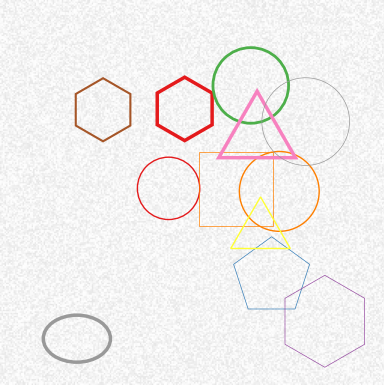[{"shape": "circle", "thickness": 1, "radius": 0.4, "center": [0.438, 0.511]}, {"shape": "hexagon", "thickness": 2.5, "radius": 0.41, "center": [0.48, 0.717]}, {"shape": "pentagon", "thickness": 0.5, "radius": 0.52, "center": [0.705, 0.281]}, {"shape": "circle", "thickness": 2, "radius": 0.49, "center": [0.651, 0.778]}, {"shape": "hexagon", "thickness": 0.5, "radius": 0.6, "center": [0.844, 0.166]}, {"shape": "circle", "thickness": 1, "radius": 0.52, "center": [0.725, 0.503]}, {"shape": "square", "thickness": 0.5, "radius": 0.48, "center": [0.612, 0.51]}, {"shape": "triangle", "thickness": 1, "radius": 0.45, "center": [0.677, 0.399]}, {"shape": "hexagon", "thickness": 1.5, "radius": 0.41, "center": [0.268, 0.715]}, {"shape": "triangle", "thickness": 2.5, "radius": 0.57, "center": [0.668, 0.648]}, {"shape": "oval", "thickness": 2.5, "radius": 0.44, "center": [0.2, 0.12]}, {"shape": "circle", "thickness": 0.5, "radius": 0.57, "center": [0.794, 0.684]}]